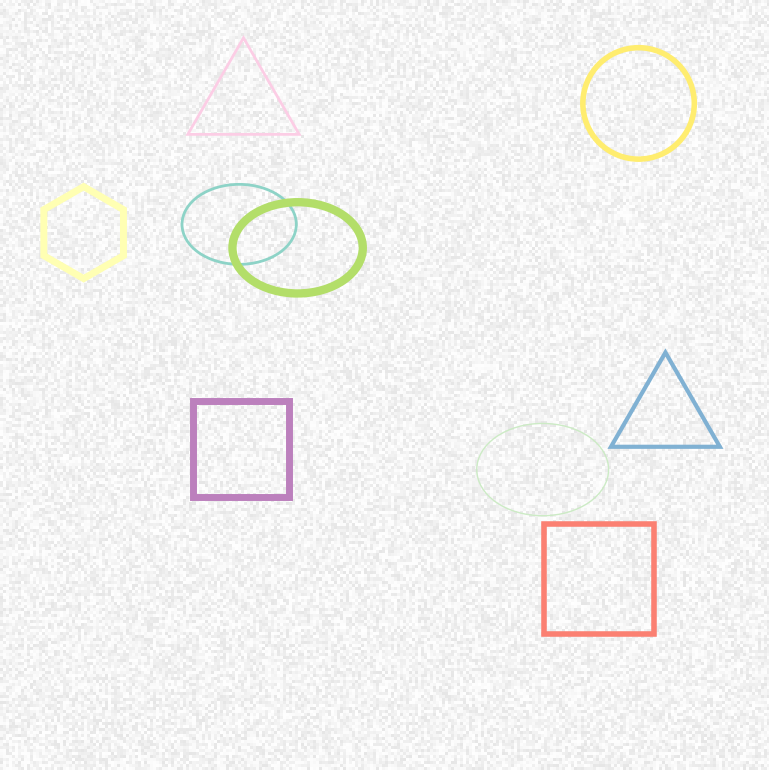[{"shape": "oval", "thickness": 1, "radius": 0.37, "center": [0.311, 0.709]}, {"shape": "hexagon", "thickness": 2.5, "radius": 0.3, "center": [0.109, 0.698]}, {"shape": "square", "thickness": 2, "radius": 0.36, "center": [0.778, 0.248]}, {"shape": "triangle", "thickness": 1.5, "radius": 0.41, "center": [0.864, 0.461]}, {"shape": "oval", "thickness": 3, "radius": 0.42, "center": [0.387, 0.678]}, {"shape": "triangle", "thickness": 1, "radius": 0.42, "center": [0.316, 0.867]}, {"shape": "square", "thickness": 2.5, "radius": 0.31, "center": [0.313, 0.417]}, {"shape": "oval", "thickness": 0.5, "radius": 0.43, "center": [0.705, 0.39]}, {"shape": "circle", "thickness": 2, "radius": 0.36, "center": [0.829, 0.866]}]